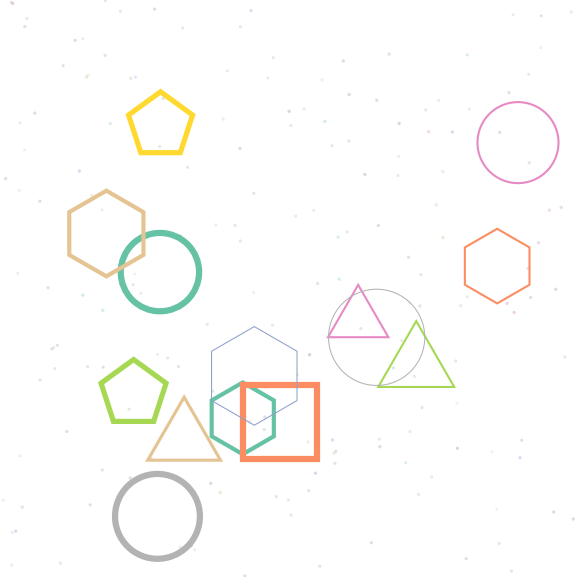[{"shape": "hexagon", "thickness": 2, "radius": 0.31, "center": [0.42, 0.275]}, {"shape": "circle", "thickness": 3, "radius": 0.34, "center": [0.277, 0.528]}, {"shape": "square", "thickness": 3, "radius": 0.32, "center": [0.485, 0.269]}, {"shape": "hexagon", "thickness": 1, "radius": 0.32, "center": [0.861, 0.538]}, {"shape": "hexagon", "thickness": 0.5, "radius": 0.43, "center": [0.44, 0.348]}, {"shape": "triangle", "thickness": 1, "radius": 0.3, "center": [0.62, 0.445]}, {"shape": "circle", "thickness": 1, "radius": 0.35, "center": [0.897, 0.752]}, {"shape": "pentagon", "thickness": 2.5, "radius": 0.3, "center": [0.231, 0.317]}, {"shape": "triangle", "thickness": 1, "radius": 0.38, "center": [0.721, 0.367]}, {"shape": "pentagon", "thickness": 2.5, "radius": 0.29, "center": [0.278, 0.782]}, {"shape": "hexagon", "thickness": 2, "radius": 0.37, "center": [0.184, 0.595]}, {"shape": "triangle", "thickness": 1.5, "radius": 0.36, "center": [0.319, 0.239]}, {"shape": "circle", "thickness": 0.5, "radius": 0.42, "center": [0.652, 0.415]}, {"shape": "circle", "thickness": 3, "radius": 0.37, "center": [0.273, 0.105]}]